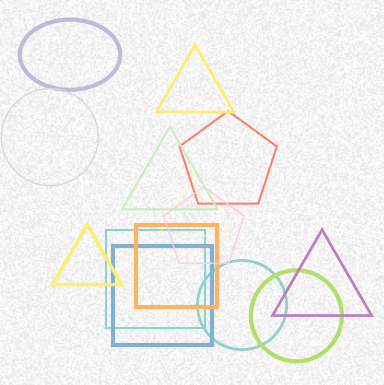[{"shape": "circle", "thickness": 2, "radius": 0.58, "center": [0.629, 0.208]}, {"shape": "square", "thickness": 1.5, "radius": 0.64, "center": [0.404, 0.275]}, {"shape": "triangle", "thickness": 0.5, "radius": 0.55, "center": [0.508, 0.444]}, {"shape": "oval", "thickness": 3, "radius": 0.65, "center": [0.182, 0.858]}, {"shape": "pentagon", "thickness": 1.5, "radius": 0.66, "center": [0.593, 0.579]}, {"shape": "square", "thickness": 3, "radius": 0.65, "center": [0.422, 0.232]}, {"shape": "square", "thickness": 3, "radius": 0.53, "center": [0.459, 0.309]}, {"shape": "circle", "thickness": 3, "radius": 0.59, "center": [0.77, 0.18]}, {"shape": "pentagon", "thickness": 1, "radius": 0.55, "center": [0.53, 0.405]}, {"shape": "circle", "thickness": 1, "radius": 0.63, "center": [0.13, 0.644]}, {"shape": "triangle", "thickness": 2, "radius": 0.74, "center": [0.837, 0.255]}, {"shape": "triangle", "thickness": 1.5, "radius": 0.71, "center": [0.441, 0.528]}, {"shape": "triangle", "thickness": 2, "radius": 0.58, "center": [0.507, 0.767]}, {"shape": "triangle", "thickness": 2.5, "radius": 0.52, "center": [0.226, 0.313]}]